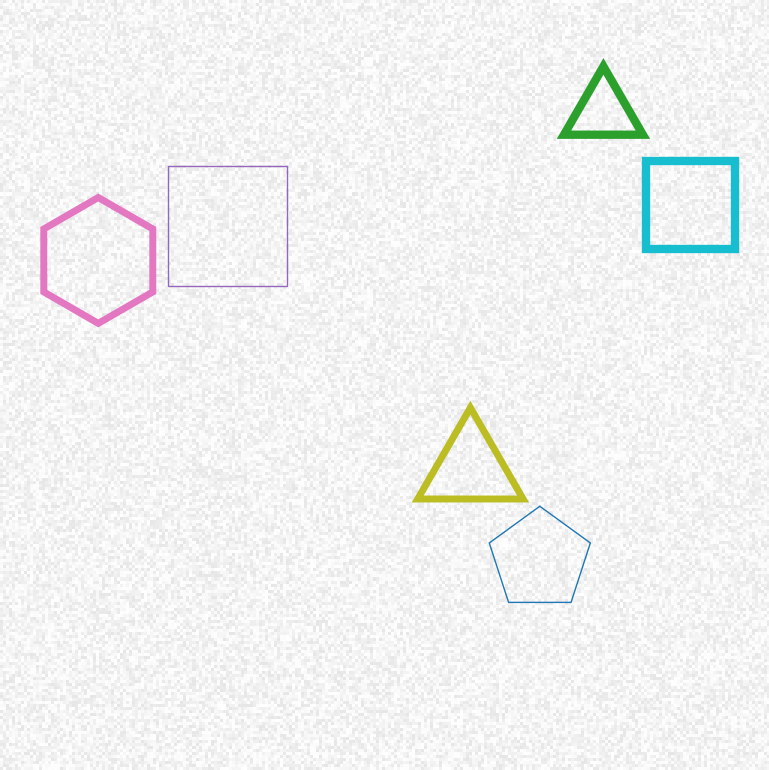[{"shape": "pentagon", "thickness": 0.5, "radius": 0.35, "center": [0.701, 0.274]}, {"shape": "triangle", "thickness": 3, "radius": 0.3, "center": [0.784, 0.855]}, {"shape": "square", "thickness": 0.5, "radius": 0.39, "center": [0.296, 0.706]}, {"shape": "hexagon", "thickness": 2.5, "radius": 0.41, "center": [0.128, 0.662]}, {"shape": "triangle", "thickness": 2.5, "radius": 0.4, "center": [0.611, 0.391]}, {"shape": "square", "thickness": 3, "radius": 0.29, "center": [0.897, 0.734]}]